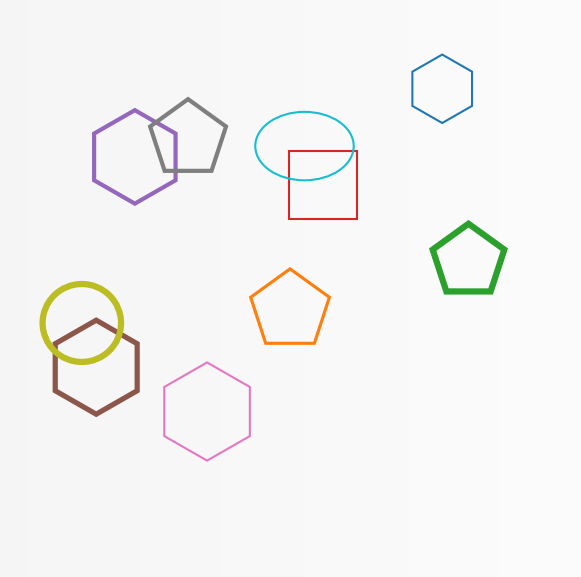[{"shape": "hexagon", "thickness": 1, "radius": 0.3, "center": [0.761, 0.845]}, {"shape": "pentagon", "thickness": 1.5, "radius": 0.36, "center": [0.499, 0.462]}, {"shape": "pentagon", "thickness": 3, "radius": 0.32, "center": [0.806, 0.547]}, {"shape": "square", "thickness": 1, "radius": 0.3, "center": [0.556, 0.679]}, {"shape": "hexagon", "thickness": 2, "radius": 0.4, "center": [0.232, 0.727]}, {"shape": "hexagon", "thickness": 2.5, "radius": 0.41, "center": [0.165, 0.363]}, {"shape": "hexagon", "thickness": 1, "radius": 0.43, "center": [0.356, 0.287]}, {"shape": "pentagon", "thickness": 2, "radius": 0.34, "center": [0.324, 0.759]}, {"shape": "circle", "thickness": 3, "radius": 0.34, "center": [0.141, 0.44]}, {"shape": "oval", "thickness": 1, "radius": 0.42, "center": [0.524, 0.746]}]